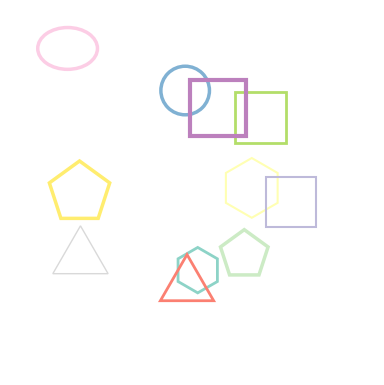[{"shape": "hexagon", "thickness": 2, "radius": 0.3, "center": [0.514, 0.298]}, {"shape": "hexagon", "thickness": 1.5, "radius": 0.39, "center": [0.654, 0.512]}, {"shape": "square", "thickness": 1.5, "radius": 0.33, "center": [0.755, 0.475]}, {"shape": "triangle", "thickness": 2, "radius": 0.4, "center": [0.486, 0.259]}, {"shape": "circle", "thickness": 2.5, "radius": 0.32, "center": [0.481, 0.765]}, {"shape": "square", "thickness": 2, "radius": 0.33, "center": [0.677, 0.695]}, {"shape": "oval", "thickness": 2.5, "radius": 0.39, "center": [0.176, 0.874]}, {"shape": "triangle", "thickness": 1, "radius": 0.41, "center": [0.209, 0.331]}, {"shape": "square", "thickness": 3, "radius": 0.36, "center": [0.565, 0.72]}, {"shape": "pentagon", "thickness": 2.5, "radius": 0.32, "center": [0.634, 0.338]}, {"shape": "pentagon", "thickness": 2.5, "radius": 0.41, "center": [0.207, 0.499]}]